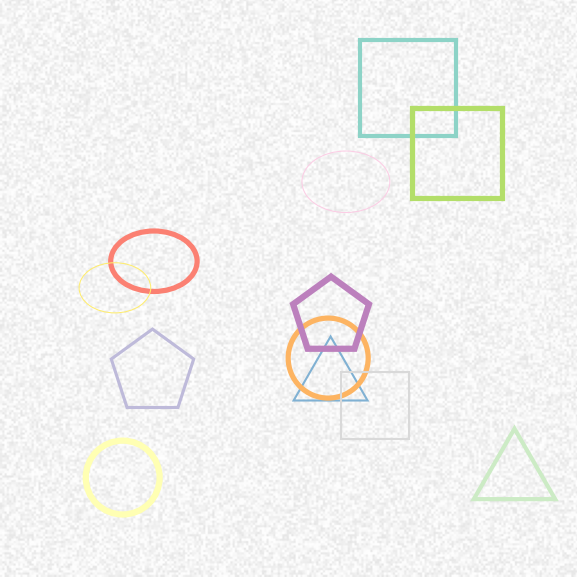[{"shape": "square", "thickness": 2, "radius": 0.41, "center": [0.706, 0.846]}, {"shape": "circle", "thickness": 3, "radius": 0.32, "center": [0.212, 0.172]}, {"shape": "pentagon", "thickness": 1.5, "radius": 0.38, "center": [0.264, 0.354]}, {"shape": "oval", "thickness": 2.5, "radius": 0.37, "center": [0.267, 0.547]}, {"shape": "triangle", "thickness": 1, "radius": 0.37, "center": [0.572, 0.343]}, {"shape": "circle", "thickness": 2.5, "radius": 0.35, "center": [0.568, 0.379]}, {"shape": "square", "thickness": 2.5, "radius": 0.39, "center": [0.792, 0.734]}, {"shape": "oval", "thickness": 0.5, "radius": 0.38, "center": [0.599, 0.684]}, {"shape": "square", "thickness": 1, "radius": 0.29, "center": [0.65, 0.297]}, {"shape": "pentagon", "thickness": 3, "radius": 0.35, "center": [0.573, 0.451]}, {"shape": "triangle", "thickness": 2, "radius": 0.41, "center": [0.891, 0.176]}, {"shape": "oval", "thickness": 0.5, "radius": 0.31, "center": [0.199, 0.501]}]